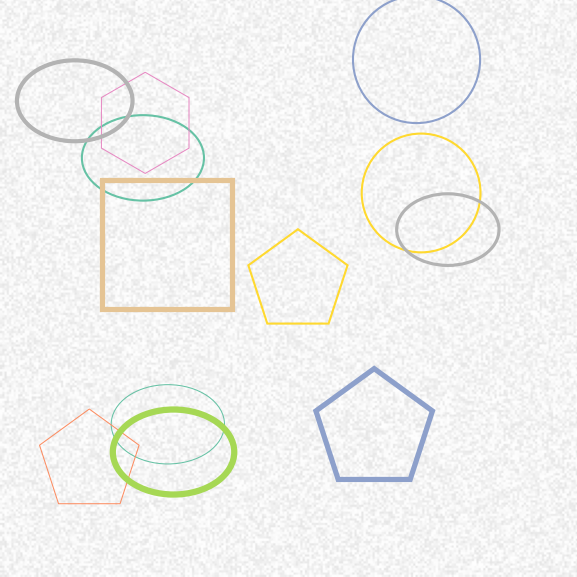[{"shape": "oval", "thickness": 0.5, "radius": 0.49, "center": [0.291, 0.264]}, {"shape": "oval", "thickness": 1, "radius": 0.53, "center": [0.247, 0.726]}, {"shape": "pentagon", "thickness": 0.5, "radius": 0.45, "center": [0.155, 0.2]}, {"shape": "pentagon", "thickness": 2.5, "radius": 0.53, "center": [0.648, 0.255]}, {"shape": "circle", "thickness": 1, "radius": 0.55, "center": [0.721, 0.896]}, {"shape": "hexagon", "thickness": 0.5, "radius": 0.44, "center": [0.251, 0.786]}, {"shape": "oval", "thickness": 3, "radius": 0.53, "center": [0.301, 0.216]}, {"shape": "circle", "thickness": 1, "radius": 0.51, "center": [0.729, 0.665]}, {"shape": "pentagon", "thickness": 1, "radius": 0.45, "center": [0.516, 0.512]}, {"shape": "square", "thickness": 2.5, "radius": 0.56, "center": [0.289, 0.575]}, {"shape": "oval", "thickness": 1.5, "radius": 0.44, "center": [0.776, 0.602]}, {"shape": "oval", "thickness": 2, "radius": 0.5, "center": [0.129, 0.825]}]